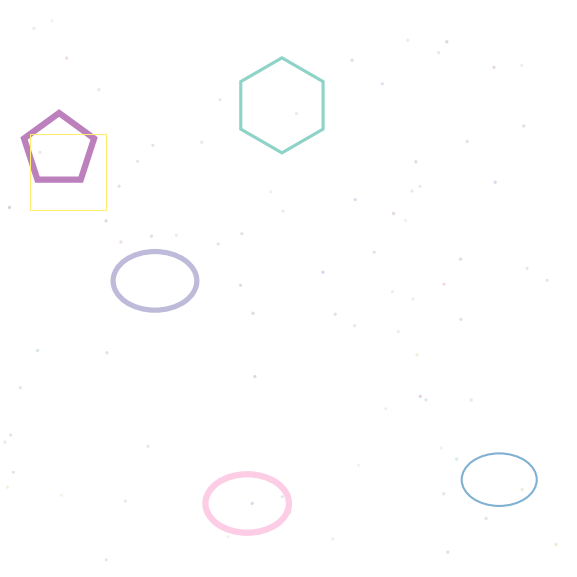[{"shape": "hexagon", "thickness": 1.5, "radius": 0.41, "center": [0.488, 0.817]}, {"shape": "oval", "thickness": 2.5, "radius": 0.36, "center": [0.268, 0.513]}, {"shape": "oval", "thickness": 1, "radius": 0.33, "center": [0.864, 0.169]}, {"shape": "oval", "thickness": 3, "radius": 0.36, "center": [0.428, 0.127]}, {"shape": "pentagon", "thickness": 3, "radius": 0.32, "center": [0.102, 0.74]}, {"shape": "square", "thickness": 0.5, "radius": 0.33, "center": [0.118, 0.701]}]